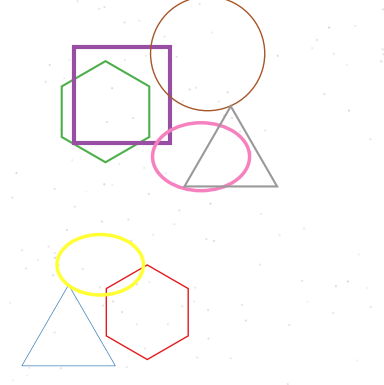[{"shape": "hexagon", "thickness": 1, "radius": 0.61, "center": [0.382, 0.189]}, {"shape": "triangle", "thickness": 0.5, "radius": 0.7, "center": [0.178, 0.12]}, {"shape": "hexagon", "thickness": 1.5, "radius": 0.66, "center": [0.274, 0.71]}, {"shape": "square", "thickness": 3, "radius": 0.63, "center": [0.317, 0.753]}, {"shape": "oval", "thickness": 2.5, "radius": 0.56, "center": [0.26, 0.312]}, {"shape": "circle", "thickness": 1, "radius": 0.74, "center": [0.539, 0.861]}, {"shape": "oval", "thickness": 2.5, "radius": 0.63, "center": [0.522, 0.593]}, {"shape": "triangle", "thickness": 1.5, "radius": 0.69, "center": [0.599, 0.585]}]